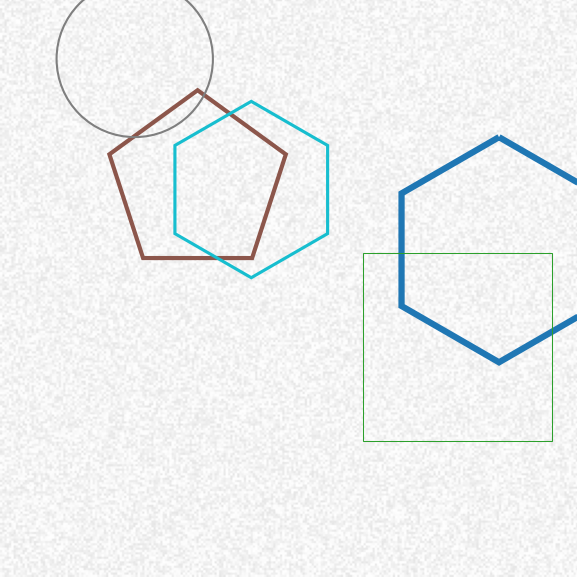[{"shape": "hexagon", "thickness": 3, "radius": 0.97, "center": [0.864, 0.567]}, {"shape": "square", "thickness": 0.5, "radius": 0.82, "center": [0.792, 0.399]}, {"shape": "pentagon", "thickness": 2, "radius": 0.8, "center": [0.342, 0.682]}, {"shape": "circle", "thickness": 1, "radius": 0.68, "center": [0.233, 0.897]}, {"shape": "hexagon", "thickness": 1.5, "radius": 0.76, "center": [0.435, 0.671]}]